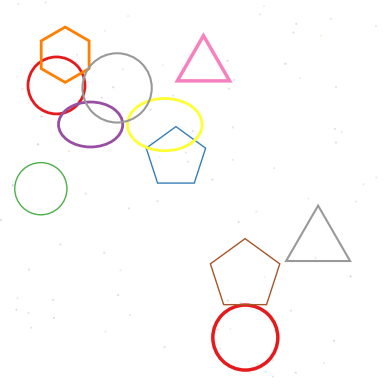[{"shape": "circle", "thickness": 2, "radius": 0.37, "center": [0.147, 0.778]}, {"shape": "circle", "thickness": 2.5, "radius": 0.42, "center": [0.637, 0.123]}, {"shape": "pentagon", "thickness": 1, "radius": 0.41, "center": [0.457, 0.59]}, {"shape": "circle", "thickness": 1, "radius": 0.34, "center": [0.106, 0.51]}, {"shape": "oval", "thickness": 2, "radius": 0.42, "center": [0.235, 0.677]}, {"shape": "hexagon", "thickness": 2, "radius": 0.36, "center": [0.169, 0.858]}, {"shape": "oval", "thickness": 2, "radius": 0.48, "center": [0.428, 0.676]}, {"shape": "pentagon", "thickness": 1, "radius": 0.47, "center": [0.637, 0.285]}, {"shape": "triangle", "thickness": 2.5, "radius": 0.39, "center": [0.528, 0.829]}, {"shape": "triangle", "thickness": 1.5, "radius": 0.48, "center": [0.826, 0.37]}, {"shape": "circle", "thickness": 1.5, "radius": 0.45, "center": [0.304, 0.772]}]